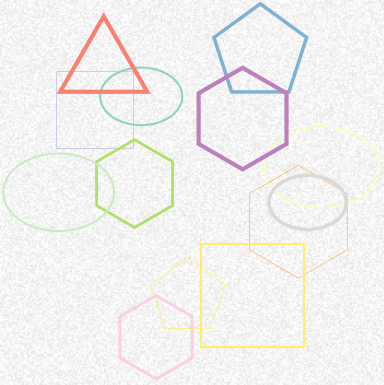[{"shape": "oval", "thickness": 1.5, "radius": 0.53, "center": [0.367, 0.75]}, {"shape": "oval", "thickness": 1, "radius": 0.75, "center": [0.837, 0.566]}, {"shape": "square", "thickness": 0.5, "radius": 0.5, "center": [0.246, 0.715]}, {"shape": "triangle", "thickness": 3, "radius": 0.65, "center": [0.269, 0.827]}, {"shape": "pentagon", "thickness": 2.5, "radius": 0.63, "center": [0.676, 0.864]}, {"shape": "hexagon", "thickness": 0.5, "radius": 0.73, "center": [0.775, 0.424]}, {"shape": "hexagon", "thickness": 2, "radius": 0.57, "center": [0.35, 0.523]}, {"shape": "hexagon", "thickness": 2, "radius": 0.54, "center": [0.405, 0.124]}, {"shape": "oval", "thickness": 2.5, "radius": 0.5, "center": [0.799, 0.474]}, {"shape": "hexagon", "thickness": 3, "radius": 0.66, "center": [0.63, 0.692]}, {"shape": "oval", "thickness": 1.5, "radius": 0.72, "center": [0.152, 0.501]}, {"shape": "pentagon", "thickness": 0.5, "radius": 0.51, "center": [0.488, 0.229]}, {"shape": "square", "thickness": 1.5, "radius": 0.67, "center": [0.655, 0.233]}]